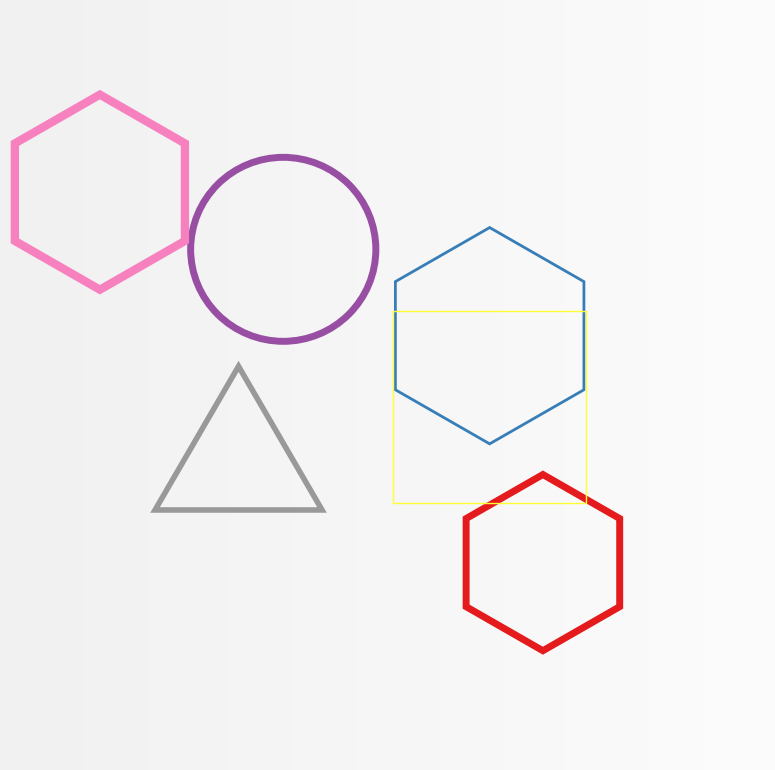[{"shape": "hexagon", "thickness": 2.5, "radius": 0.57, "center": [0.701, 0.269]}, {"shape": "hexagon", "thickness": 1, "radius": 0.7, "center": [0.632, 0.564]}, {"shape": "circle", "thickness": 2.5, "radius": 0.6, "center": [0.365, 0.676]}, {"shape": "square", "thickness": 0.5, "radius": 0.62, "center": [0.632, 0.472]}, {"shape": "hexagon", "thickness": 3, "radius": 0.63, "center": [0.129, 0.75]}, {"shape": "triangle", "thickness": 2, "radius": 0.62, "center": [0.308, 0.4]}]